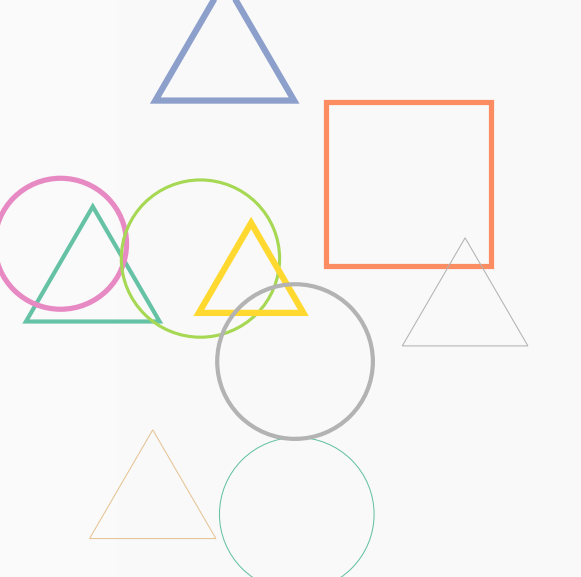[{"shape": "circle", "thickness": 0.5, "radius": 0.67, "center": [0.511, 0.109]}, {"shape": "triangle", "thickness": 2, "radius": 0.66, "center": [0.16, 0.509]}, {"shape": "square", "thickness": 2.5, "radius": 0.71, "center": [0.703, 0.68]}, {"shape": "triangle", "thickness": 3, "radius": 0.69, "center": [0.387, 0.894]}, {"shape": "circle", "thickness": 2.5, "radius": 0.57, "center": [0.104, 0.577]}, {"shape": "circle", "thickness": 1.5, "radius": 0.68, "center": [0.345, 0.551]}, {"shape": "triangle", "thickness": 3, "radius": 0.52, "center": [0.432, 0.509]}, {"shape": "triangle", "thickness": 0.5, "radius": 0.63, "center": [0.263, 0.129]}, {"shape": "triangle", "thickness": 0.5, "radius": 0.62, "center": [0.8, 0.463]}, {"shape": "circle", "thickness": 2, "radius": 0.67, "center": [0.508, 0.373]}]